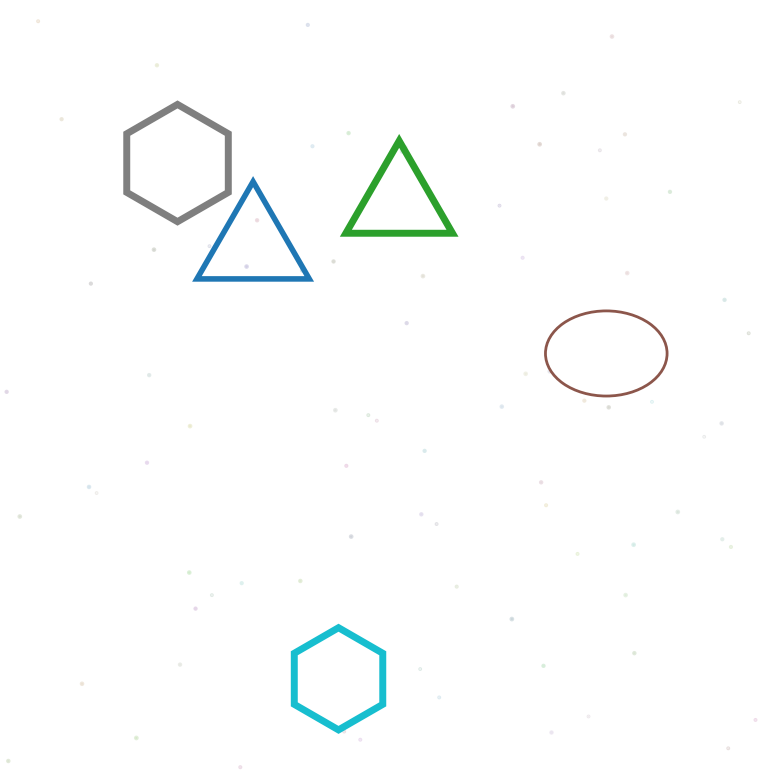[{"shape": "triangle", "thickness": 2, "radius": 0.42, "center": [0.329, 0.68]}, {"shape": "triangle", "thickness": 2.5, "radius": 0.4, "center": [0.518, 0.737]}, {"shape": "oval", "thickness": 1, "radius": 0.39, "center": [0.787, 0.541]}, {"shape": "hexagon", "thickness": 2.5, "radius": 0.38, "center": [0.231, 0.788]}, {"shape": "hexagon", "thickness": 2.5, "radius": 0.33, "center": [0.44, 0.118]}]